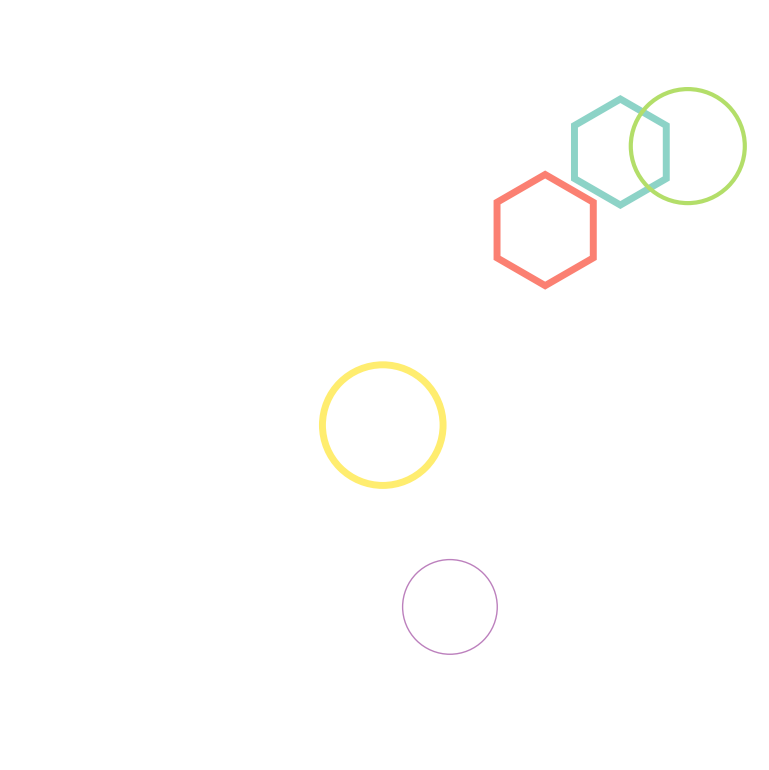[{"shape": "hexagon", "thickness": 2.5, "radius": 0.34, "center": [0.806, 0.803]}, {"shape": "hexagon", "thickness": 2.5, "radius": 0.36, "center": [0.708, 0.701]}, {"shape": "circle", "thickness": 1.5, "radius": 0.37, "center": [0.893, 0.81]}, {"shape": "circle", "thickness": 0.5, "radius": 0.31, "center": [0.584, 0.212]}, {"shape": "circle", "thickness": 2.5, "radius": 0.39, "center": [0.497, 0.448]}]